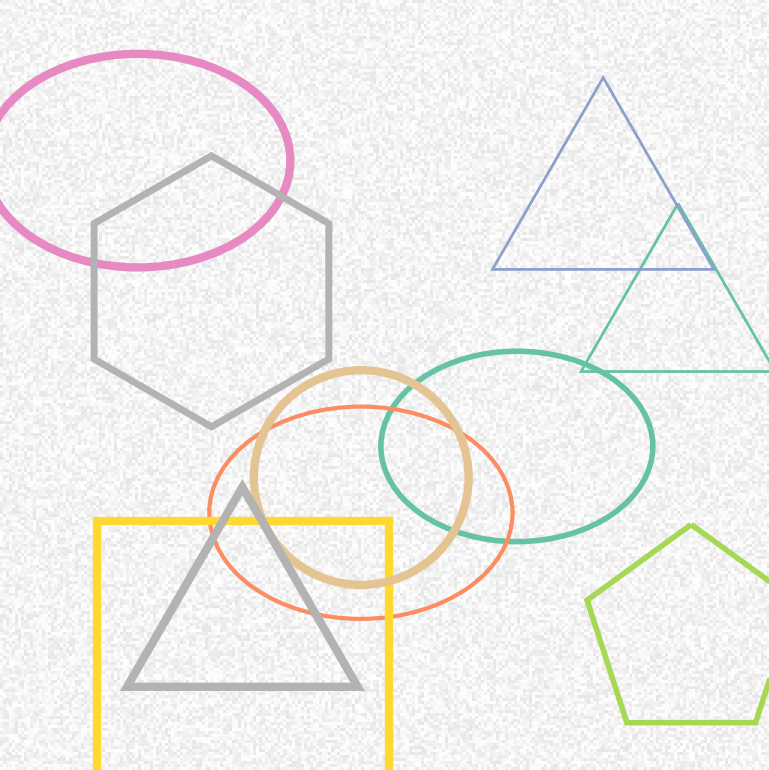[{"shape": "oval", "thickness": 2, "radius": 0.88, "center": [0.671, 0.42]}, {"shape": "triangle", "thickness": 1, "radius": 0.73, "center": [0.881, 0.59]}, {"shape": "oval", "thickness": 1.5, "radius": 0.98, "center": [0.469, 0.334]}, {"shape": "triangle", "thickness": 1, "radius": 0.83, "center": [0.783, 0.733]}, {"shape": "oval", "thickness": 3, "radius": 0.99, "center": [0.179, 0.791]}, {"shape": "pentagon", "thickness": 2, "radius": 0.71, "center": [0.898, 0.177]}, {"shape": "square", "thickness": 3, "radius": 0.95, "center": [0.316, 0.134]}, {"shape": "circle", "thickness": 3, "radius": 0.7, "center": [0.469, 0.38]}, {"shape": "hexagon", "thickness": 2.5, "radius": 0.88, "center": [0.275, 0.622]}, {"shape": "triangle", "thickness": 3, "radius": 0.86, "center": [0.315, 0.194]}]